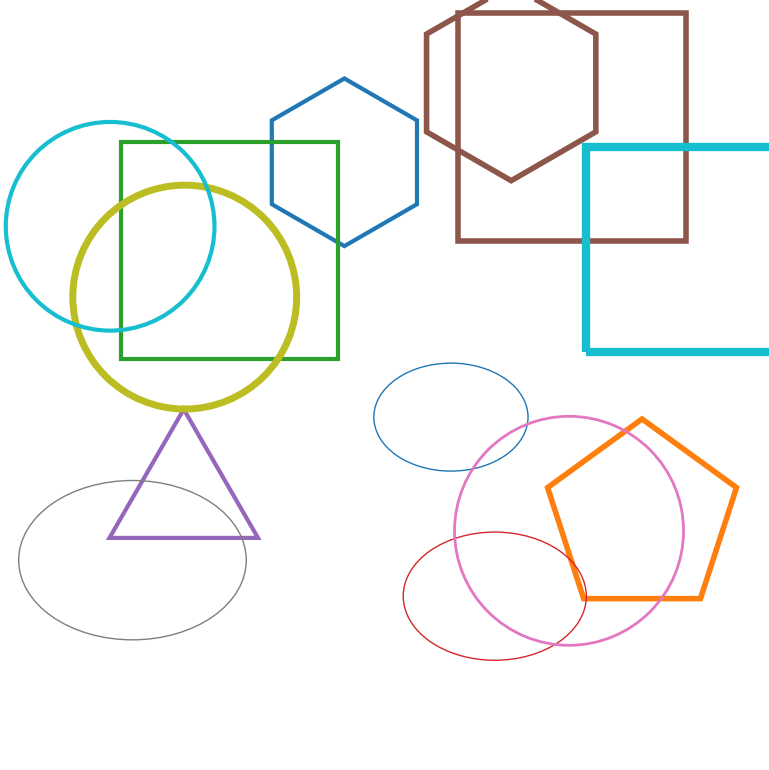[{"shape": "oval", "thickness": 0.5, "radius": 0.5, "center": [0.586, 0.458]}, {"shape": "hexagon", "thickness": 1.5, "radius": 0.54, "center": [0.447, 0.789]}, {"shape": "pentagon", "thickness": 2, "radius": 0.64, "center": [0.834, 0.327]}, {"shape": "square", "thickness": 1.5, "radius": 0.71, "center": [0.298, 0.675]}, {"shape": "oval", "thickness": 0.5, "radius": 0.59, "center": [0.643, 0.226]}, {"shape": "triangle", "thickness": 1.5, "radius": 0.56, "center": [0.239, 0.357]}, {"shape": "square", "thickness": 2, "radius": 0.74, "center": [0.743, 0.835]}, {"shape": "hexagon", "thickness": 2, "radius": 0.63, "center": [0.664, 0.892]}, {"shape": "circle", "thickness": 1, "radius": 0.74, "center": [0.739, 0.311]}, {"shape": "oval", "thickness": 0.5, "radius": 0.74, "center": [0.172, 0.273]}, {"shape": "circle", "thickness": 2.5, "radius": 0.73, "center": [0.24, 0.614]}, {"shape": "circle", "thickness": 1.5, "radius": 0.68, "center": [0.143, 0.706]}, {"shape": "square", "thickness": 3, "radius": 0.67, "center": [0.894, 0.676]}]